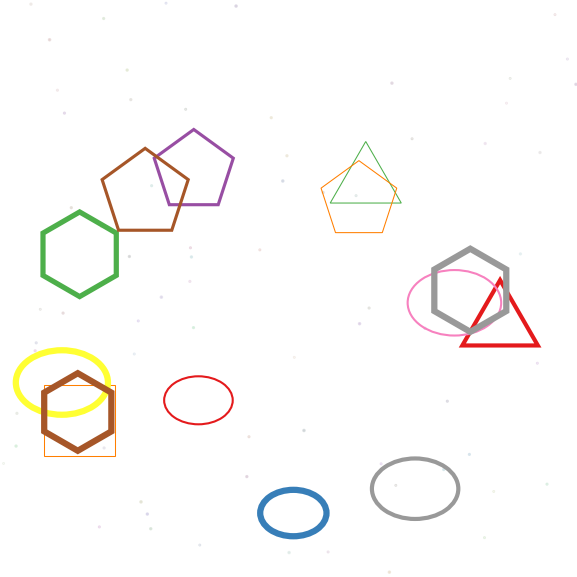[{"shape": "oval", "thickness": 1, "radius": 0.3, "center": [0.344, 0.306]}, {"shape": "triangle", "thickness": 2, "radius": 0.38, "center": [0.866, 0.439]}, {"shape": "oval", "thickness": 3, "radius": 0.29, "center": [0.508, 0.111]}, {"shape": "triangle", "thickness": 0.5, "radius": 0.36, "center": [0.633, 0.683]}, {"shape": "hexagon", "thickness": 2.5, "radius": 0.37, "center": [0.138, 0.559]}, {"shape": "pentagon", "thickness": 1.5, "radius": 0.36, "center": [0.336, 0.703]}, {"shape": "square", "thickness": 0.5, "radius": 0.3, "center": [0.137, 0.271]}, {"shape": "pentagon", "thickness": 0.5, "radius": 0.34, "center": [0.621, 0.652]}, {"shape": "oval", "thickness": 3, "radius": 0.4, "center": [0.107, 0.337]}, {"shape": "hexagon", "thickness": 3, "radius": 0.34, "center": [0.135, 0.286]}, {"shape": "pentagon", "thickness": 1.5, "radius": 0.39, "center": [0.251, 0.664]}, {"shape": "oval", "thickness": 1, "radius": 0.4, "center": [0.787, 0.475]}, {"shape": "oval", "thickness": 2, "radius": 0.37, "center": [0.719, 0.153]}, {"shape": "hexagon", "thickness": 3, "radius": 0.36, "center": [0.814, 0.496]}]